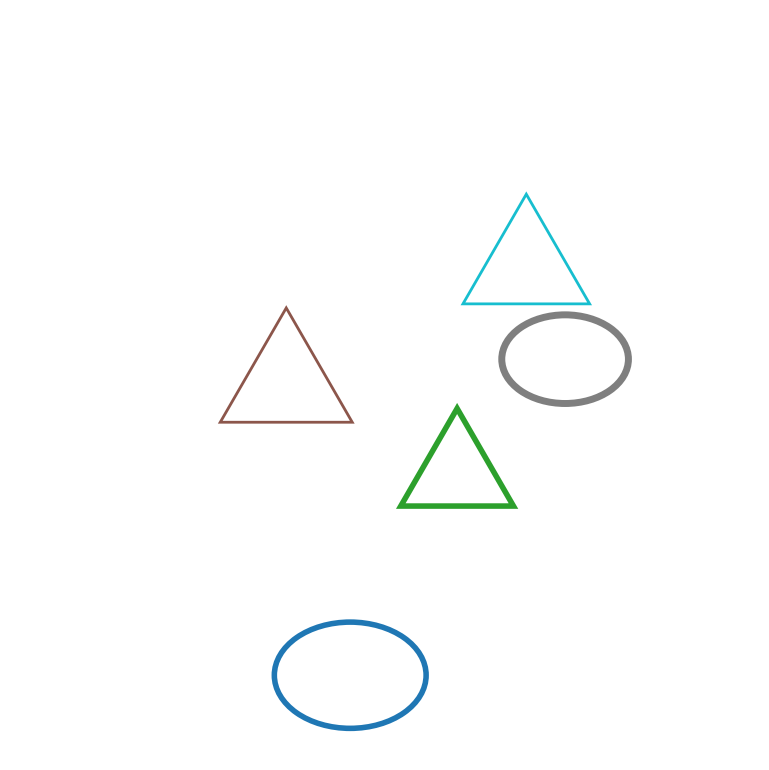[{"shape": "oval", "thickness": 2, "radius": 0.49, "center": [0.455, 0.123]}, {"shape": "triangle", "thickness": 2, "radius": 0.42, "center": [0.594, 0.385]}, {"shape": "triangle", "thickness": 1, "radius": 0.49, "center": [0.372, 0.501]}, {"shape": "oval", "thickness": 2.5, "radius": 0.41, "center": [0.734, 0.534]}, {"shape": "triangle", "thickness": 1, "radius": 0.47, "center": [0.683, 0.653]}]